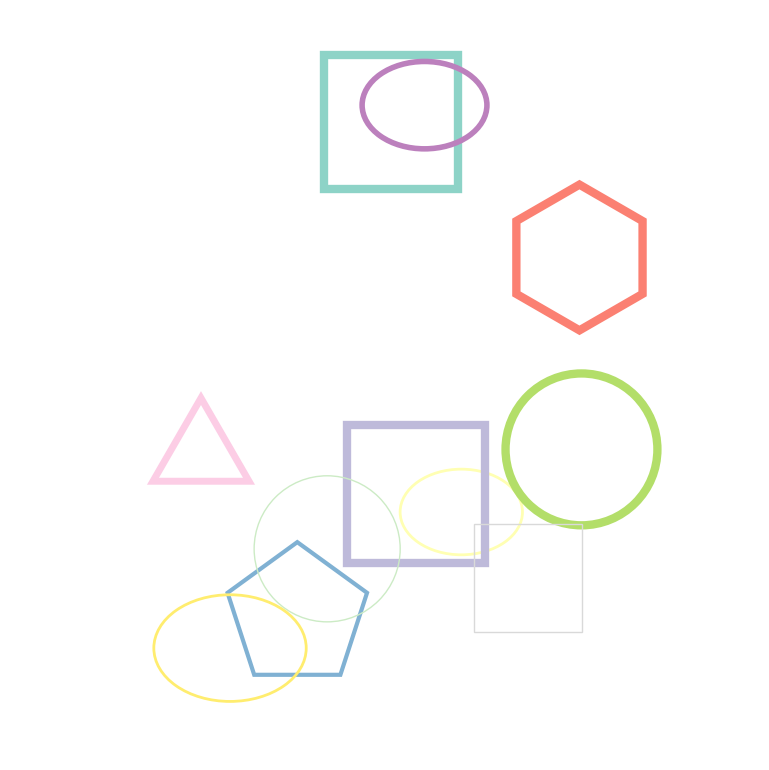[{"shape": "square", "thickness": 3, "radius": 0.44, "center": [0.508, 0.842]}, {"shape": "oval", "thickness": 1, "radius": 0.4, "center": [0.599, 0.335]}, {"shape": "square", "thickness": 3, "radius": 0.45, "center": [0.54, 0.359]}, {"shape": "hexagon", "thickness": 3, "radius": 0.47, "center": [0.753, 0.666]}, {"shape": "pentagon", "thickness": 1.5, "radius": 0.48, "center": [0.386, 0.201]}, {"shape": "circle", "thickness": 3, "radius": 0.49, "center": [0.755, 0.416]}, {"shape": "triangle", "thickness": 2.5, "radius": 0.36, "center": [0.261, 0.411]}, {"shape": "square", "thickness": 0.5, "radius": 0.35, "center": [0.686, 0.249]}, {"shape": "oval", "thickness": 2, "radius": 0.41, "center": [0.551, 0.863]}, {"shape": "circle", "thickness": 0.5, "radius": 0.47, "center": [0.425, 0.287]}, {"shape": "oval", "thickness": 1, "radius": 0.49, "center": [0.299, 0.158]}]